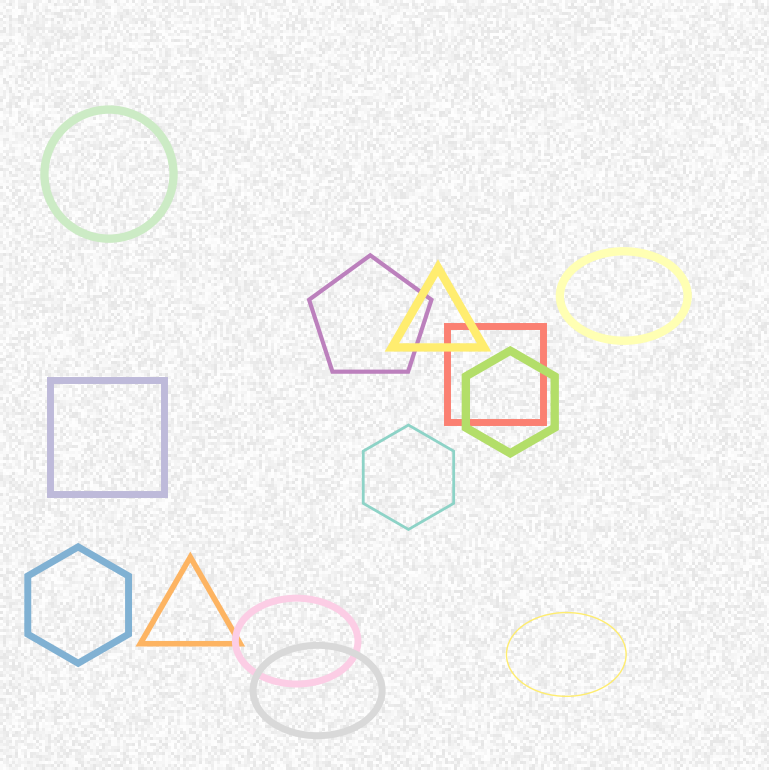[{"shape": "hexagon", "thickness": 1, "radius": 0.34, "center": [0.53, 0.38]}, {"shape": "oval", "thickness": 3, "radius": 0.41, "center": [0.81, 0.616]}, {"shape": "square", "thickness": 2.5, "radius": 0.37, "center": [0.139, 0.432]}, {"shape": "square", "thickness": 2.5, "radius": 0.31, "center": [0.643, 0.514]}, {"shape": "hexagon", "thickness": 2.5, "radius": 0.38, "center": [0.102, 0.214]}, {"shape": "triangle", "thickness": 2, "radius": 0.37, "center": [0.247, 0.201]}, {"shape": "hexagon", "thickness": 3, "radius": 0.33, "center": [0.663, 0.478]}, {"shape": "oval", "thickness": 2.5, "radius": 0.4, "center": [0.385, 0.167]}, {"shape": "oval", "thickness": 2.5, "radius": 0.42, "center": [0.412, 0.103]}, {"shape": "pentagon", "thickness": 1.5, "radius": 0.42, "center": [0.481, 0.585]}, {"shape": "circle", "thickness": 3, "radius": 0.42, "center": [0.142, 0.774]}, {"shape": "triangle", "thickness": 3, "radius": 0.35, "center": [0.569, 0.583]}, {"shape": "oval", "thickness": 0.5, "radius": 0.39, "center": [0.735, 0.15]}]